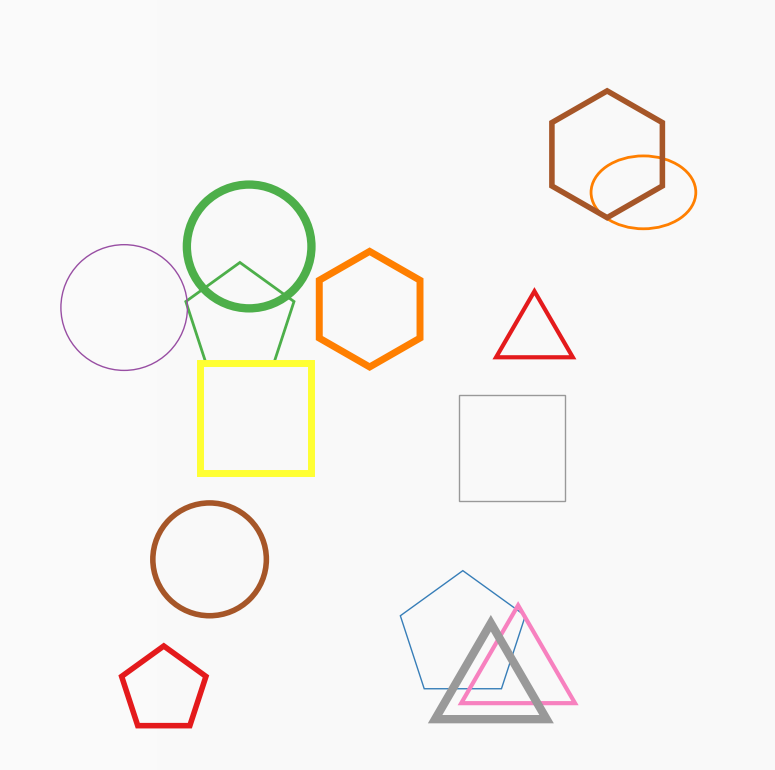[{"shape": "triangle", "thickness": 1.5, "radius": 0.29, "center": [0.69, 0.565]}, {"shape": "pentagon", "thickness": 2, "radius": 0.29, "center": [0.211, 0.104]}, {"shape": "pentagon", "thickness": 0.5, "radius": 0.42, "center": [0.597, 0.174]}, {"shape": "circle", "thickness": 3, "radius": 0.4, "center": [0.321, 0.68]}, {"shape": "pentagon", "thickness": 1, "radius": 0.37, "center": [0.31, 0.586]}, {"shape": "circle", "thickness": 0.5, "radius": 0.41, "center": [0.16, 0.601]}, {"shape": "hexagon", "thickness": 2.5, "radius": 0.38, "center": [0.477, 0.598]}, {"shape": "oval", "thickness": 1, "radius": 0.34, "center": [0.83, 0.75]}, {"shape": "square", "thickness": 2.5, "radius": 0.36, "center": [0.329, 0.457]}, {"shape": "circle", "thickness": 2, "radius": 0.37, "center": [0.27, 0.274]}, {"shape": "hexagon", "thickness": 2, "radius": 0.41, "center": [0.783, 0.8]}, {"shape": "triangle", "thickness": 1.5, "radius": 0.42, "center": [0.669, 0.129]}, {"shape": "square", "thickness": 0.5, "radius": 0.34, "center": [0.661, 0.418]}, {"shape": "triangle", "thickness": 3, "radius": 0.42, "center": [0.633, 0.108]}]